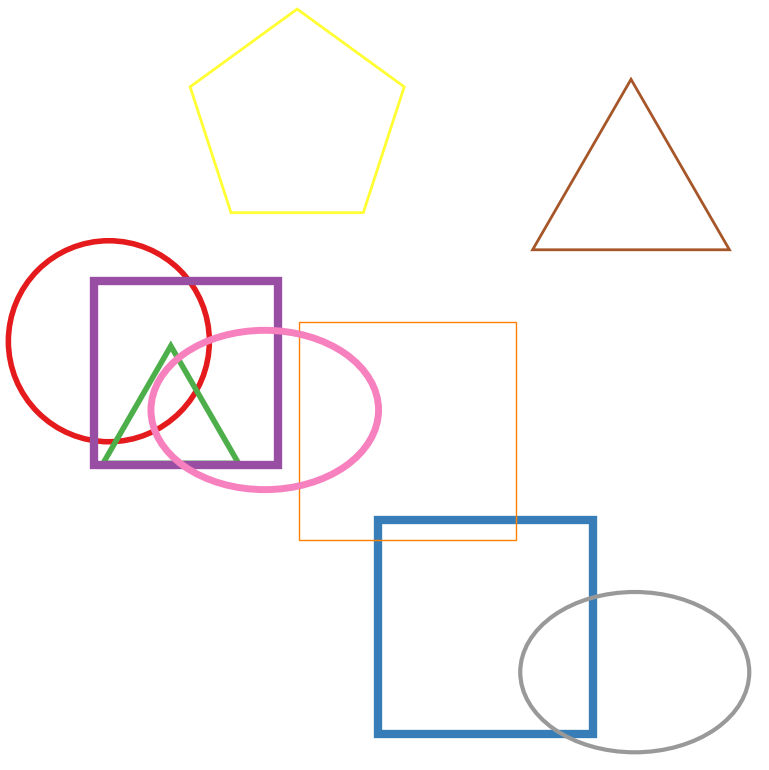[{"shape": "circle", "thickness": 2, "radius": 0.65, "center": [0.141, 0.557]}, {"shape": "square", "thickness": 3, "radius": 0.7, "center": [0.631, 0.186]}, {"shape": "triangle", "thickness": 2, "radius": 0.51, "center": [0.222, 0.449]}, {"shape": "square", "thickness": 3, "radius": 0.6, "center": [0.241, 0.516]}, {"shape": "square", "thickness": 0.5, "radius": 0.71, "center": [0.529, 0.44]}, {"shape": "pentagon", "thickness": 1, "radius": 0.73, "center": [0.386, 0.842]}, {"shape": "triangle", "thickness": 1, "radius": 0.74, "center": [0.82, 0.749]}, {"shape": "oval", "thickness": 2.5, "radius": 0.74, "center": [0.344, 0.468]}, {"shape": "oval", "thickness": 1.5, "radius": 0.74, "center": [0.824, 0.127]}]